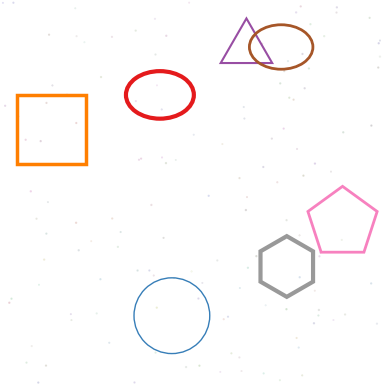[{"shape": "oval", "thickness": 3, "radius": 0.44, "center": [0.415, 0.753]}, {"shape": "circle", "thickness": 1, "radius": 0.49, "center": [0.446, 0.18]}, {"shape": "triangle", "thickness": 1.5, "radius": 0.39, "center": [0.64, 0.875]}, {"shape": "square", "thickness": 2.5, "radius": 0.45, "center": [0.134, 0.664]}, {"shape": "oval", "thickness": 2, "radius": 0.41, "center": [0.73, 0.878]}, {"shape": "pentagon", "thickness": 2, "radius": 0.47, "center": [0.89, 0.421]}, {"shape": "hexagon", "thickness": 3, "radius": 0.39, "center": [0.745, 0.308]}]